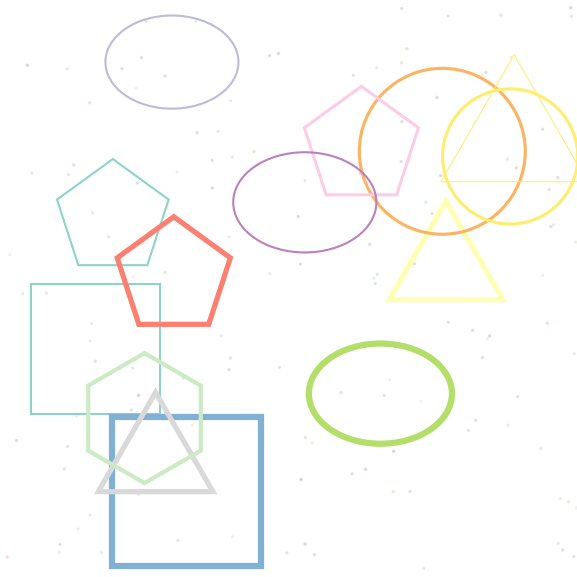[{"shape": "square", "thickness": 1, "radius": 0.56, "center": [0.165, 0.396]}, {"shape": "pentagon", "thickness": 1, "radius": 0.51, "center": [0.195, 0.622]}, {"shape": "triangle", "thickness": 2.5, "radius": 0.57, "center": [0.772, 0.537]}, {"shape": "oval", "thickness": 1, "radius": 0.58, "center": [0.298, 0.892]}, {"shape": "pentagon", "thickness": 2.5, "radius": 0.51, "center": [0.301, 0.521]}, {"shape": "square", "thickness": 3, "radius": 0.64, "center": [0.324, 0.147]}, {"shape": "circle", "thickness": 1.5, "radius": 0.72, "center": [0.766, 0.737]}, {"shape": "oval", "thickness": 3, "radius": 0.62, "center": [0.659, 0.317]}, {"shape": "pentagon", "thickness": 1.5, "radius": 0.52, "center": [0.626, 0.746]}, {"shape": "triangle", "thickness": 2.5, "radius": 0.57, "center": [0.269, 0.205]}, {"shape": "oval", "thickness": 1, "radius": 0.62, "center": [0.528, 0.649]}, {"shape": "hexagon", "thickness": 2, "radius": 0.56, "center": [0.25, 0.275]}, {"shape": "circle", "thickness": 1.5, "radius": 0.58, "center": [0.883, 0.728]}, {"shape": "triangle", "thickness": 0.5, "radius": 0.73, "center": [0.89, 0.758]}]